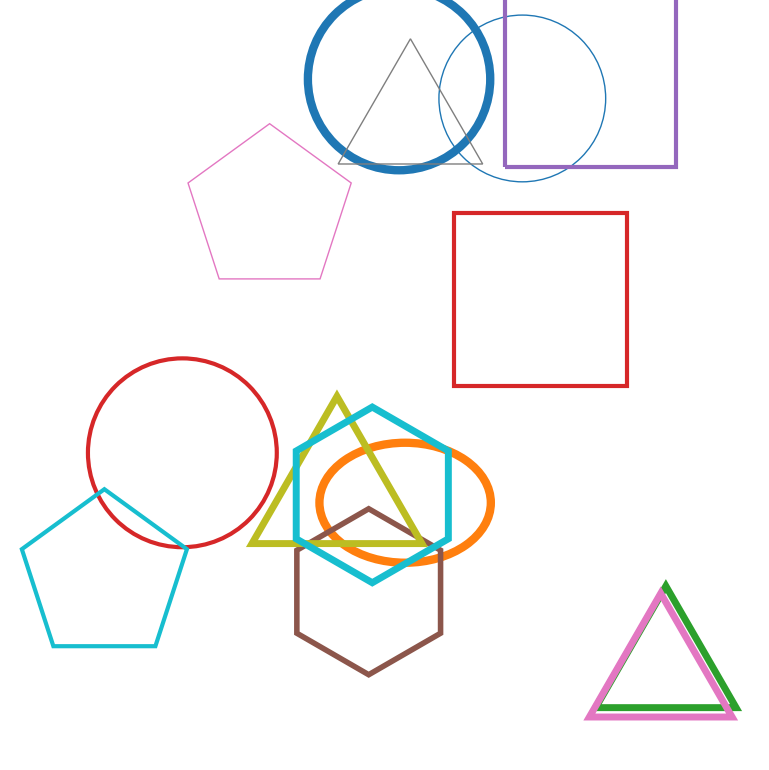[{"shape": "circle", "thickness": 3, "radius": 0.59, "center": [0.518, 0.897]}, {"shape": "circle", "thickness": 0.5, "radius": 0.54, "center": [0.678, 0.872]}, {"shape": "oval", "thickness": 3, "radius": 0.56, "center": [0.526, 0.347]}, {"shape": "triangle", "thickness": 2.5, "radius": 0.53, "center": [0.865, 0.134]}, {"shape": "square", "thickness": 1.5, "radius": 0.56, "center": [0.702, 0.611]}, {"shape": "circle", "thickness": 1.5, "radius": 0.61, "center": [0.237, 0.412]}, {"shape": "square", "thickness": 1.5, "radius": 0.56, "center": [0.767, 0.894]}, {"shape": "hexagon", "thickness": 2, "radius": 0.54, "center": [0.479, 0.232]}, {"shape": "triangle", "thickness": 2.5, "radius": 0.54, "center": [0.858, 0.122]}, {"shape": "pentagon", "thickness": 0.5, "radius": 0.56, "center": [0.35, 0.728]}, {"shape": "triangle", "thickness": 0.5, "radius": 0.54, "center": [0.533, 0.841]}, {"shape": "triangle", "thickness": 2.5, "radius": 0.64, "center": [0.438, 0.358]}, {"shape": "hexagon", "thickness": 2.5, "radius": 0.57, "center": [0.483, 0.357]}, {"shape": "pentagon", "thickness": 1.5, "radius": 0.56, "center": [0.136, 0.252]}]